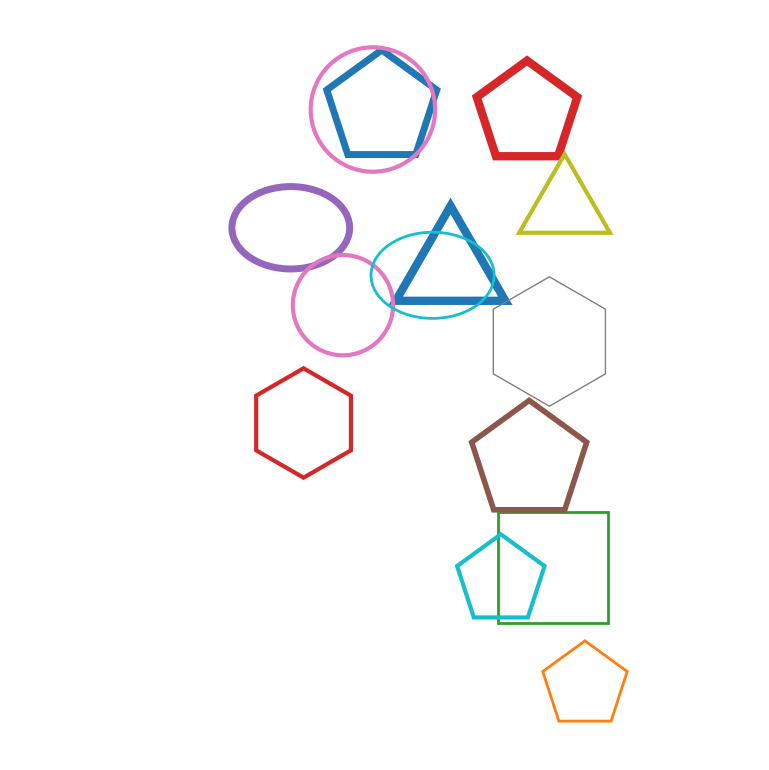[{"shape": "pentagon", "thickness": 2.5, "radius": 0.38, "center": [0.496, 0.86]}, {"shape": "triangle", "thickness": 3, "radius": 0.41, "center": [0.585, 0.65]}, {"shape": "pentagon", "thickness": 1, "radius": 0.29, "center": [0.76, 0.11]}, {"shape": "square", "thickness": 1, "radius": 0.36, "center": [0.718, 0.263]}, {"shape": "pentagon", "thickness": 3, "radius": 0.34, "center": [0.684, 0.853]}, {"shape": "hexagon", "thickness": 1.5, "radius": 0.36, "center": [0.394, 0.451]}, {"shape": "oval", "thickness": 2.5, "radius": 0.38, "center": [0.378, 0.704]}, {"shape": "pentagon", "thickness": 2, "radius": 0.39, "center": [0.687, 0.401]}, {"shape": "circle", "thickness": 1.5, "radius": 0.4, "center": [0.484, 0.858]}, {"shape": "circle", "thickness": 1.5, "radius": 0.33, "center": [0.445, 0.604]}, {"shape": "hexagon", "thickness": 0.5, "radius": 0.42, "center": [0.713, 0.556]}, {"shape": "triangle", "thickness": 1.5, "radius": 0.34, "center": [0.733, 0.732]}, {"shape": "oval", "thickness": 1, "radius": 0.4, "center": [0.562, 0.642]}, {"shape": "pentagon", "thickness": 1.5, "radius": 0.3, "center": [0.65, 0.246]}]